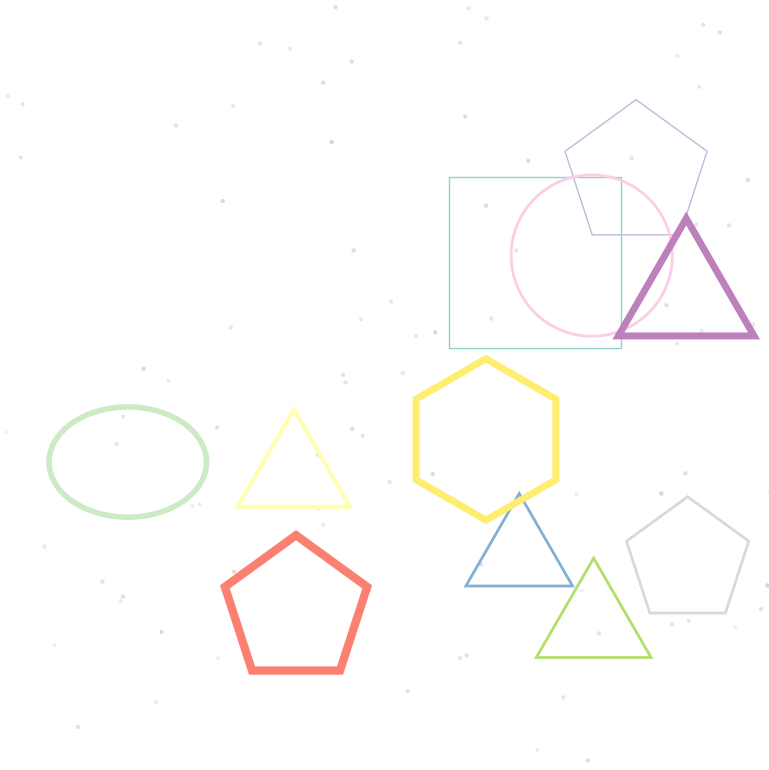[{"shape": "square", "thickness": 0.5, "radius": 0.56, "center": [0.695, 0.659]}, {"shape": "triangle", "thickness": 1.5, "radius": 0.42, "center": [0.382, 0.384]}, {"shape": "pentagon", "thickness": 0.5, "radius": 0.49, "center": [0.826, 0.774]}, {"shape": "pentagon", "thickness": 3, "radius": 0.49, "center": [0.384, 0.208]}, {"shape": "triangle", "thickness": 1, "radius": 0.4, "center": [0.674, 0.279]}, {"shape": "triangle", "thickness": 1, "radius": 0.43, "center": [0.771, 0.189]}, {"shape": "circle", "thickness": 1, "radius": 0.52, "center": [0.769, 0.668]}, {"shape": "pentagon", "thickness": 1, "radius": 0.42, "center": [0.893, 0.271]}, {"shape": "triangle", "thickness": 2.5, "radius": 0.51, "center": [0.891, 0.615]}, {"shape": "oval", "thickness": 2, "radius": 0.51, "center": [0.166, 0.4]}, {"shape": "hexagon", "thickness": 2.5, "radius": 0.52, "center": [0.631, 0.429]}]